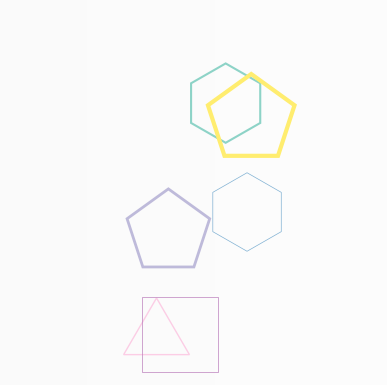[{"shape": "hexagon", "thickness": 1.5, "radius": 0.52, "center": [0.582, 0.732]}, {"shape": "pentagon", "thickness": 2, "radius": 0.56, "center": [0.435, 0.397]}, {"shape": "hexagon", "thickness": 0.5, "radius": 0.51, "center": [0.638, 0.449]}, {"shape": "triangle", "thickness": 1, "radius": 0.49, "center": [0.404, 0.128]}, {"shape": "square", "thickness": 0.5, "radius": 0.49, "center": [0.465, 0.131]}, {"shape": "pentagon", "thickness": 3, "radius": 0.59, "center": [0.648, 0.69]}]